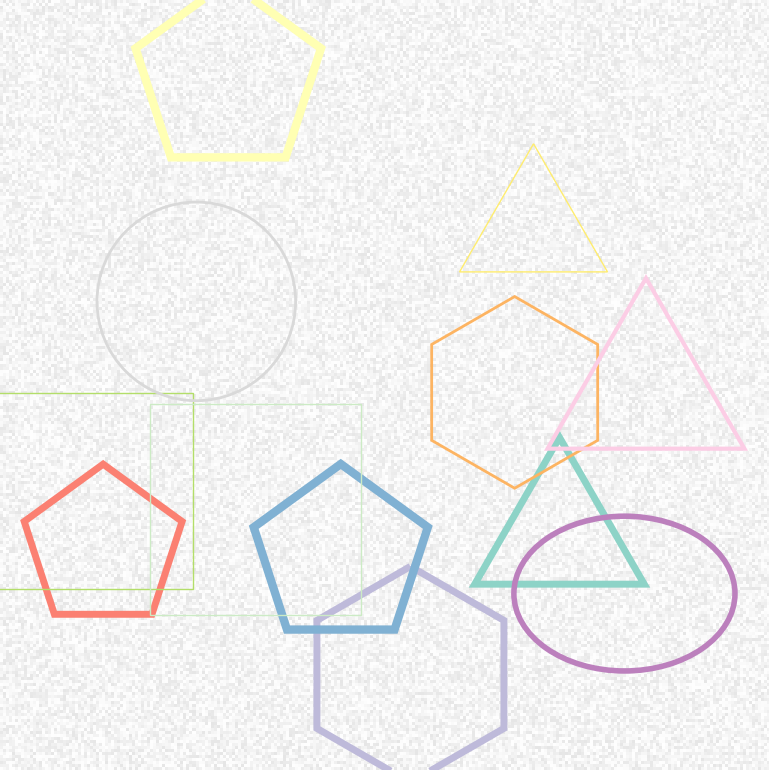[{"shape": "triangle", "thickness": 2.5, "radius": 0.64, "center": [0.727, 0.305]}, {"shape": "pentagon", "thickness": 3, "radius": 0.63, "center": [0.296, 0.898]}, {"shape": "hexagon", "thickness": 2.5, "radius": 0.7, "center": [0.533, 0.124]}, {"shape": "pentagon", "thickness": 2.5, "radius": 0.54, "center": [0.134, 0.289]}, {"shape": "pentagon", "thickness": 3, "radius": 0.59, "center": [0.443, 0.279]}, {"shape": "hexagon", "thickness": 1, "radius": 0.62, "center": [0.668, 0.49]}, {"shape": "square", "thickness": 0.5, "radius": 0.64, "center": [0.124, 0.363]}, {"shape": "triangle", "thickness": 1.5, "radius": 0.74, "center": [0.839, 0.491]}, {"shape": "circle", "thickness": 1, "radius": 0.64, "center": [0.255, 0.609]}, {"shape": "oval", "thickness": 2, "radius": 0.72, "center": [0.811, 0.229]}, {"shape": "square", "thickness": 0.5, "radius": 0.69, "center": [0.331, 0.338]}, {"shape": "triangle", "thickness": 0.5, "radius": 0.55, "center": [0.693, 0.702]}]